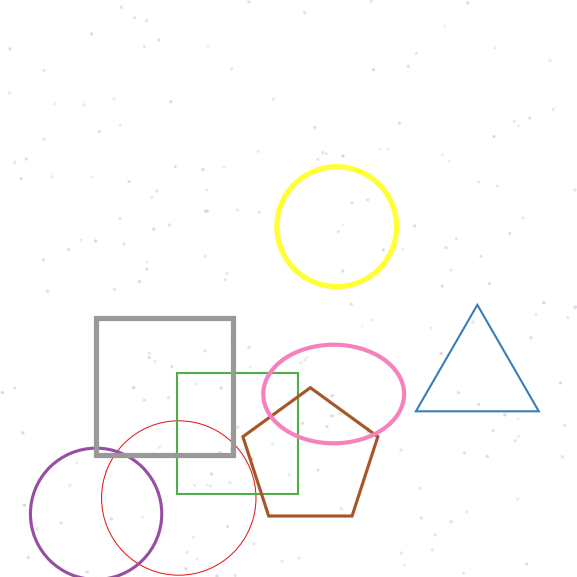[{"shape": "circle", "thickness": 0.5, "radius": 0.67, "center": [0.31, 0.137]}, {"shape": "triangle", "thickness": 1, "radius": 0.61, "center": [0.827, 0.348]}, {"shape": "square", "thickness": 1, "radius": 0.52, "center": [0.411, 0.248]}, {"shape": "circle", "thickness": 1.5, "radius": 0.57, "center": [0.166, 0.109]}, {"shape": "circle", "thickness": 2.5, "radius": 0.52, "center": [0.583, 0.607]}, {"shape": "pentagon", "thickness": 1.5, "radius": 0.61, "center": [0.537, 0.205]}, {"shape": "oval", "thickness": 2, "radius": 0.61, "center": [0.578, 0.317]}, {"shape": "square", "thickness": 2.5, "radius": 0.59, "center": [0.285, 0.33]}]